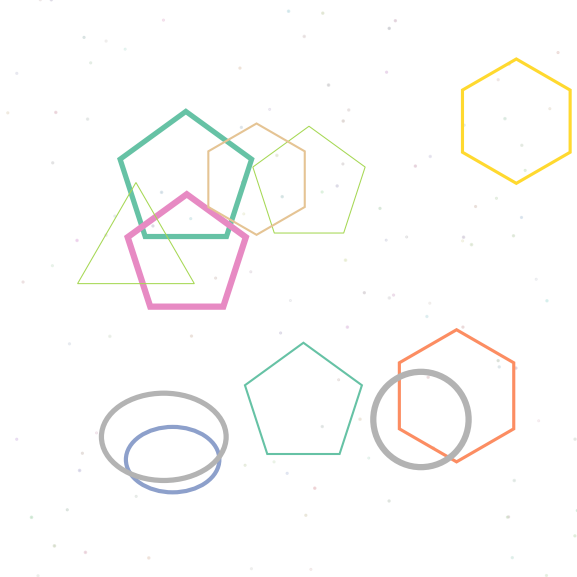[{"shape": "pentagon", "thickness": 1, "radius": 0.53, "center": [0.525, 0.299]}, {"shape": "pentagon", "thickness": 2.5, "radius": 0.6, "center": [0.322, 0.686]}, {"shape": "hexagon", "thickness": 1.5, "radius": 0.57, "center": [0.791, 0.314]}, {"shape": "oval", "thickness": 2, "radius": 0.4, "center": [0.299, 0.203]}, {"shape": "pentagon", "thickness": 3, "radius": 0.54, "center": [0.323, 0.555]}, {"shape": "pentagon", "thickness": 0.5, "radius": 0.51, "center": [0.535, 0.678]}, {"shape": "triangle", "thickness": 0.5, "radius": 0.58, "center": [0.235, 0.566]}, {"shape": "hexagon", "thickness": 1.5, "radius": 0.54, "center": [0.894, 0.789]}, {"shape": "hexagon", "thickness": 1, "radius": 0.48, "center": [0.444, 0.689]}, {"shape": "circle", "thickness": 3, "radius": 0.41, "center": [0.729, 0.273]}, {"shape": "oval", "thickness": 2.5, "radius": 0.54, "center": [0.284, 0.243]}]